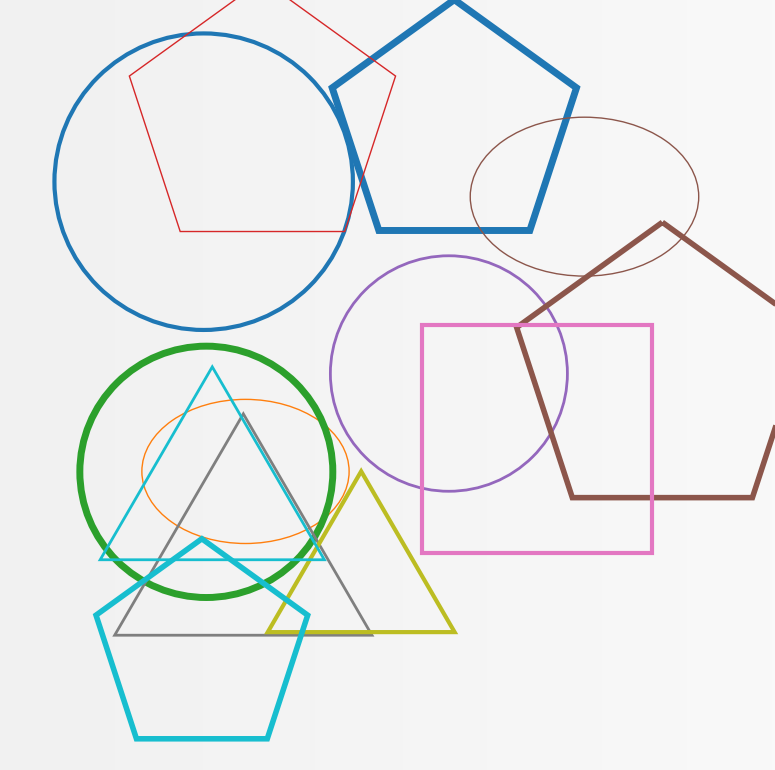[{"shape": "pentagon", "thickness": 2.5, "radius": 0.83, "center": [0.586, 0.835]}, {"shape": "circle", "thickness": 1.5, "radius": 0.96, "center": [0.263, 0.764]}, {"shape": "oval", "thickness": 0.5, "radius": 0.67, "center": [0.317, 0.388]}, {"shape": "circle", "thickness": 2.5, "radius": 0.82, "center": [0.266, 0.387]}, {"shape": "pentagon", "thickness": 0.5, "radius": 0.9, "center": [0.339, 0.845]}, {"shape": "circle", "thickness": 1, "radius": 0.76, "center": [0.579, 0.515]}, {"shape": "oval", "thickness": 0.5, "radius": 0.74, "center": [0.754, 0.745]}, {"shape": "pentagon", "thickness": 2, "radius": 0.99, "center": [0.855, 0.514]}, {"shape": "square", "thickness": 1.5, "radius": 0.74, "center": [0.693, 0.43]}, {"shape": "triangle", "thickness": 1, "radius": 0.96, "center": [0.314, 0.271]}, {"shape": "triangle", "thickness": 1.5, "radius": 0.7, "center": [0.466, 0.249]}, {"shape": "pentagon", "thickness": 2, "radius": 0.72, "center": [0.26, 0.157]}, {"shape": "triangle", "thickness": 1, "radius": 0.84, "center": [0.274, 0.357]}]